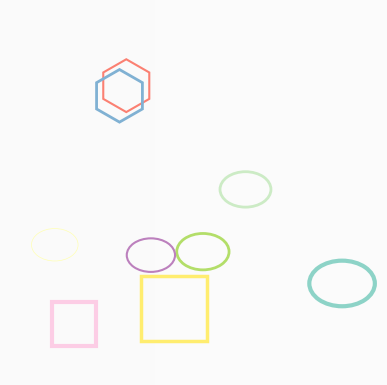[{"shape": "oval", "thickness": 3, "radius": 0.42, "center": [0.883, 0.264]}, {"shape": "oval", "thickness": 0.5, "radius": 0.3, "center": [0.141, 0.364]}, {"shape": "hexagon", "thickness": 1.5, "radius": 0.34, "center": [0.326, 0.777]}, {"shape": "hexagon", "thickness": 2, "radius": 0.34, "center": [0.308, 0.751]}, {"shape": "oval", "thickness": 2, "radius": 0.34, "center": [0.524, 0.346]}, {"shape": "square", "thickness": 3, "radius": 0.29, "center": [0.19, 0.159]}, {"shape": "oval", "thickness": 1.5, "radius": 0.31, "center": [0.389, 0.337]}, {"shape": "oval", "thickness": 2, "radius": 0.33, "center": [0.633, 0.508]}, {"shape": "square", "thickness": 2.5, "radius": 0.42, "center": [0.45, 0.199]}]